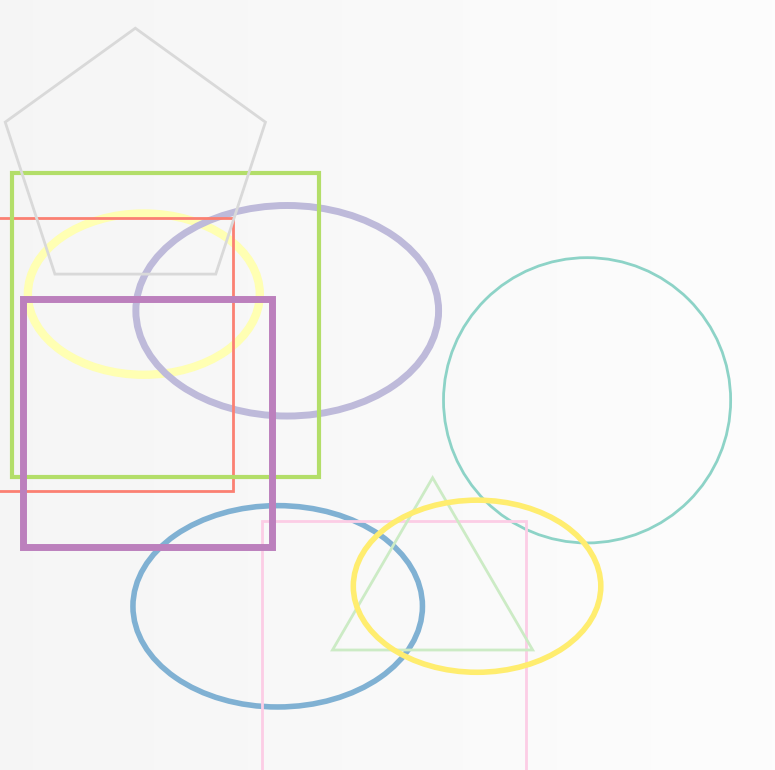[{"shape": "circle", "thickness": 1, "radius": 0.93, "center": [0.758, 0.48]}, {"shape": "oval", "thickness": 3, "radius": 0.75, "center": [0.186, 0.618]}, {"shape": "oval", "thickness": 2.5, "radius": 0.98, "center": [0.371, 0.596]}, {"shape": "square", "thickness": 1, "radius": 0.89, "center": [0.123, 0.54]}, {"shape": "oval", "thickness": 2, "radius": 0.93, "center": [0.358, 0.213]}, {"shape": "square", "thickness": 1.5, "radius": 0.99, "center": [0.213, 0.578]}, {"shape": "square", "thickness": 1, "radius": 0.85, "center": [0.508, 0.153]}, {"shape": "pentagon", "thickness": 1, "radius": 0.88, "center": [0.175, 0.787]}, {"shape": "square", "thickness": 2.5, "radius": 0.8, "center": [0.19, 0.45]}, {"shape": "triangle", "thickness": 1, "radius": 0.75, "center": [0.558, 0.23]}, {"shape": "oval", "thickness": 2, "radius": 0.8, "center": [0.616, 0.239]}]